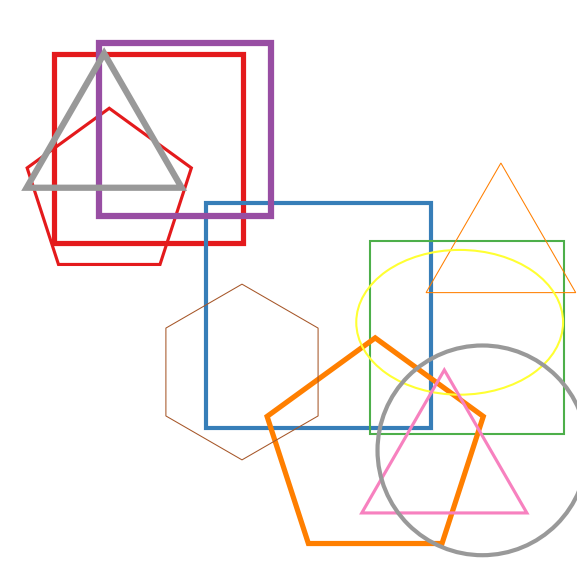[{"shape": "pentagon", "thickness": 1.5, "radius": 0.75, "center": [0.189, 0.662]}, {"shape": "square", "thickness": 2.5, "radius": 0.82, "center": [0.257, 0.742]}, {"shape": "square", "thickness": 2, "radius": 0.98, "center": [0.551, 0.453]}, {"shape": "square", "thickness": 1, "radius": 0.84, "center": [0.809, 0.415]}, {"shape": "square", "thickness": 3, "radius": 0.75, "center": [0.32, 0.775]}, {"shape": "triangle", "thickness": 0.5, "radius": 0.75, "center": [0.867, 0.567]}, {"shape": "pentagon", "thickness": 2.5, "radius": 0.98, "center": [0.65, 0.217]}, {"shape": "oval", "thickness": 1, "radius": 0.9, "center": [0.796, 0.441]}, {"shape": "hexagon", "thickness": 0.5, "radius": 0.76, "center": [0.419, 0.355]}, {"shape": "triangle", "thickness": 1.5, "radius": 0.83, "center": [0.769, 0.193]}, {"shape": "circle", "thickness": 2, "radius": 0.91, "center": [0.835, 0.219]}, {"shape": "triangle", "thickness": 3, "radius": 0.78, "center": [0.18, 0.752]}]